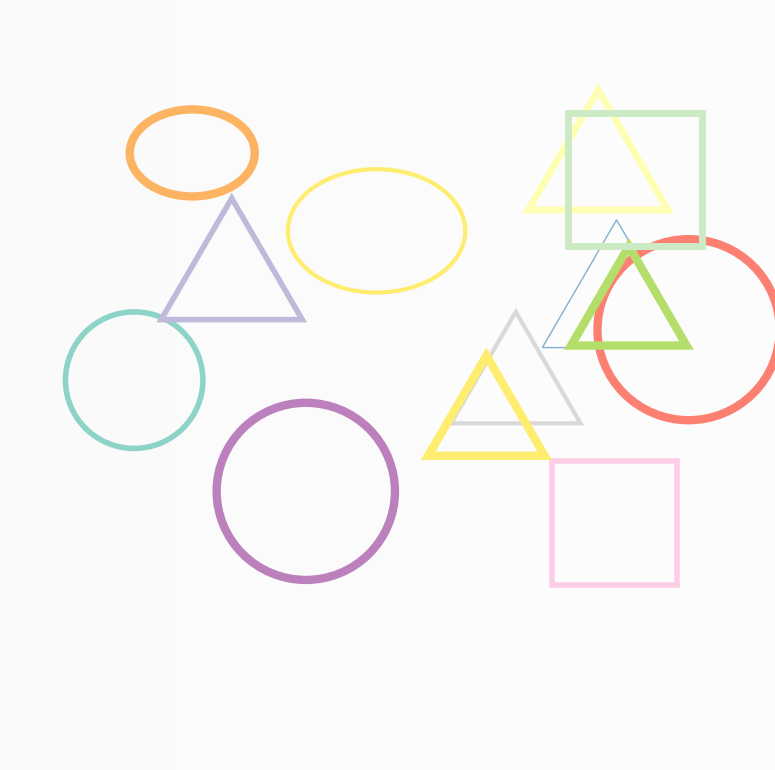[{"shape": "circle", "thickness": 2, "radius": 0.44, "center": [0.173, 0.506]}, {"shape": "triangle", "thickness": 2.5, "radius": 0.52, "center": [0.772, 0.779]}, {"shape": "triangle", "thickness": 2, "radius": 0.53, "center": [0.299, 0.637]}, {"shape": "circle", "thickness": 3, "radius": 0.59, "center": [0.888, 0.572]}, {"shape": "triangle", "thickness": 0.5, "radius": 0.55, "center": [0.796, 0.604]}, {"shape": "oval", "thickness": 3, "radius": 0.4, "center": [0.248, 0.801]}, {"shape": "triangle", "thickness": 3, "radius": 0.43, "center": [0.811, 0.594]}, {"shape": "square", "thickness": 2, "radius": 0.4, "center": [0.793, 0.32]}, {"shape": "triangle", "thickness": 1.5, "radius": 0.48, "center": [0.666, 0.498]}, {"shape": "circle", "thickness": 3, "radius": 0.58, "center": [0.395, 0.362]}, {"shape": "square", "thickness": 2.5, "radius": 0.43, "center": [0.819, 0.767]}, {"shape": "oval", "thickness": 1.5, "radius": 0.57, "center": [0.486, 0.7]}, {"shape": "triangle", "thickness": 3, "radius": 0.43, "center": [0.628, 0.451]}]